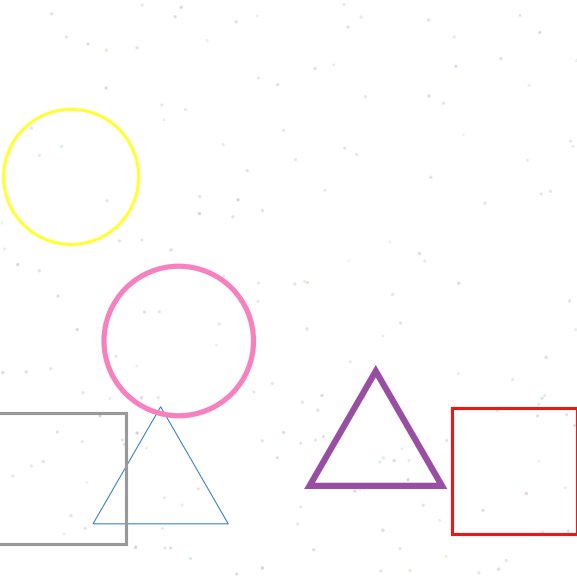[{"shape": "square", "thickness": 1.5, "radius": 0.54, "center": [0.891, 0.183]}, {"shape": "triangle", "thickness": 0.5, "radius": 0.68, "center": [0.278, 0.16]}, {"shape": "triangle", "thickness": 3, "radius": 0.66, "center": [0.651, 0.224]}, {"shape": "circle", "thickness": 1.5, "radius": 0.58, "center": [0.123, 0.693]}, {"shape": "circle", "thickness": 2.5, "radius": 0.65, "center": [0.31, 0.409]}, {"shape": "square", "thickness": 1.5, "radius": 0.57, "center": [0.104, 0.17]}]